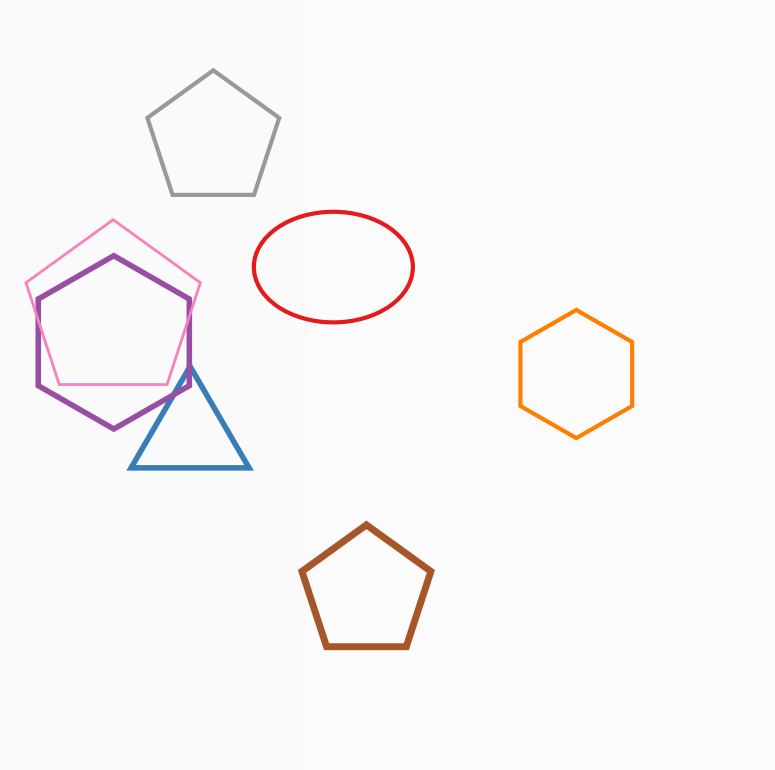[{"shape": "oval", "thickness": 1.5, "radius": 0.51, "center": [0.43, 0.653]}, {"shape": "triangle", "thickness": 2, "radius": 0.44, "center": [0.245, 0.436]}, {"shape": "hexagon", "thickness": 2, "radius": 0.56, "center": [0.147, 0.555]}, {"shape": "hexagon", "thickness": 1.5, "radius": 0.42, "center": [0.744, 0.514]}, {"shape": "pentagon", "thickness": 2.5, "radius": 0.44, "center": [0.473, 0.231]}, {"shape": "pentagon", "thickness": 1, "radius": 0.59, "center": [0.146, 0.596]}, {"shape": "pentagon", "thickness": 1.5, "radius": 0.45, "center": [0.275, 0.819]}]